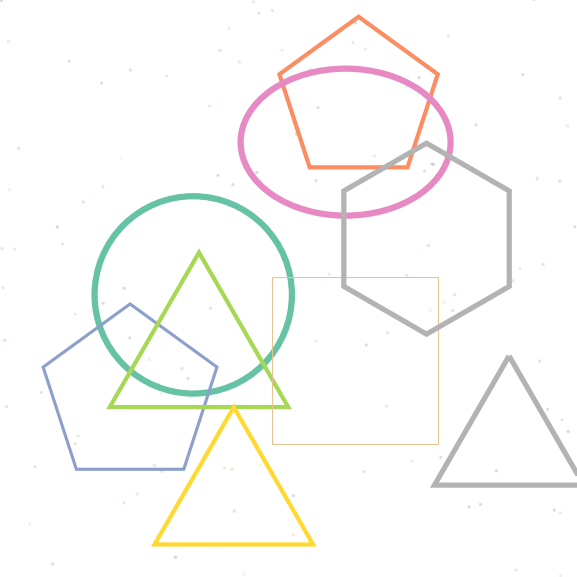[{"shape": "circle", "thickness": 3, "radius": 0.85, "center": [0.335, 0.489]}, {"shape": "pentagon", "thickness": 2, "radius": 0.72, "center": [0.621, 0.826]}, {"shape": "pentagon", "thickness": 1.5, "radius": 0.79, "center": [0.225, 0.315]}, {"shape": "oval", "thickness": 3, "radius": 0.91, "center": [0.598, 0.753]}, {"shape": "triangle", "thickness": 2, "radius": 0.89, "center": [0.345, 0.383]}, {"shape": "triangle", "thickness": 2, "radius": 0.79, "center": [0.405, 0.136]}, {"shape": "square", "thickness": 0.5, "radius": 0.72, "center": [0.615, 0.375]}, {"shape": "triangle", "thickness": 2.5, "radius": 0.75, "center": [0.882, 0.234]}, {"shape": "hexagon", "thickness": 2.5, "radius": 0.83, "center": [0.739, 0.586]}]